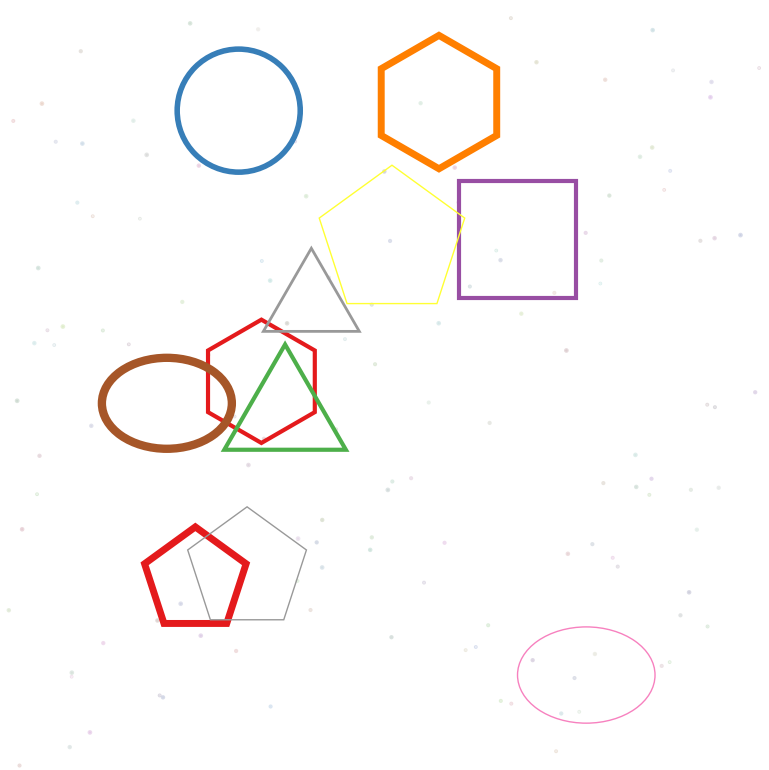[{"shape": "pentagon", "thickness": 2.5, "radius": 0.35, "center": [0.254, 0.246]}, {"shape": "hexagon", "thickness": 1.5, "radius": 0.4, "center": [0.339, 0.505]}, {"shape": "circle", "thickness": 2, "radius": 0.4, "center": [0.31, 0.856]}, {"shape": "triangle", "thickness": 1.5, "radius": 0.46, "center": [0.37, 0.461]}, {"shape": "square", "thickness": 1.5, "radius": 0.38, "center": [0.672, 0.689]}, {"shape": "hexagon", "thickness": 2.5, "radius": 0.43, "center": [0.57, 0.867]}, {"shape": "pentagon", "thickness": 0.5, "radius": 0.5, "center": [0.509, 0.686]}, {"shape": "oval", "thickness": 3, "radius": 0.42, "center": [0.217, 0.476]}, {"shape": "oval", "thickness": 0.5, "radius": 0.45, "center": [0.761, 0.123]}, {"shape": "triangle", "thickness": 1, "radius": 0.36, "center": [0.404, 0.606]}, {"shape": "pentagon", "thickness": 0.5, "radius": 0.41, "center": [0.321, 0.261]}]